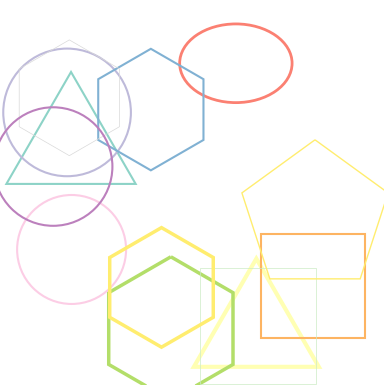[{"shape": "triangle", "thickness": 1.5, "radius": 0.97, "center": [0.184, 0.619]}, {"shape": "triangle", "thickness": 3, "radius": 0.94, "center": [0.666, 0.141]}, {"shape": "circle", "thickness": 1.5, "radius": 0.83, "center": [0.174, 0.708]}, {"shape": "oval", "thickness": 2, "radius": 0.73, "center": [0.613, 0.836]}, {"shape": "hexagon", "thickness": 1.5, "radius": 0.79, "center": [0.392, 0.715]}, {"shape": "square", "thickness": 1.5, "radius": 0.68, "center": [0.812, 0.258]}, {"shape": "hexagon", "thickness": 2.5, "radius": 0.93, "center": [0.444, 0.147]}, {"shape": "circle", "thickness": 1.5, "radius": 0.71, "center": [0.186, 0.352]}, {"shape": "hexagon", "thickness": 0.5, "radius": 0.75, "center": [0.18, 0.746]}, {"shape": "circle", "thickness": 1.5, "radius": 0.77, "center": [0.138, 0.567]}, {"shape": "square", "thickness": 0.5, "radius": 0.75, "center": [0.671, 0.154]}, {"shape": "pentagon", "thickness": 1, "radius": 1.0, "center": [0.818, 0.437]}, {"shape": "hexagon", "thickness": 2.5, "radius": 0.78, "center": [0.419, 0.253]}]